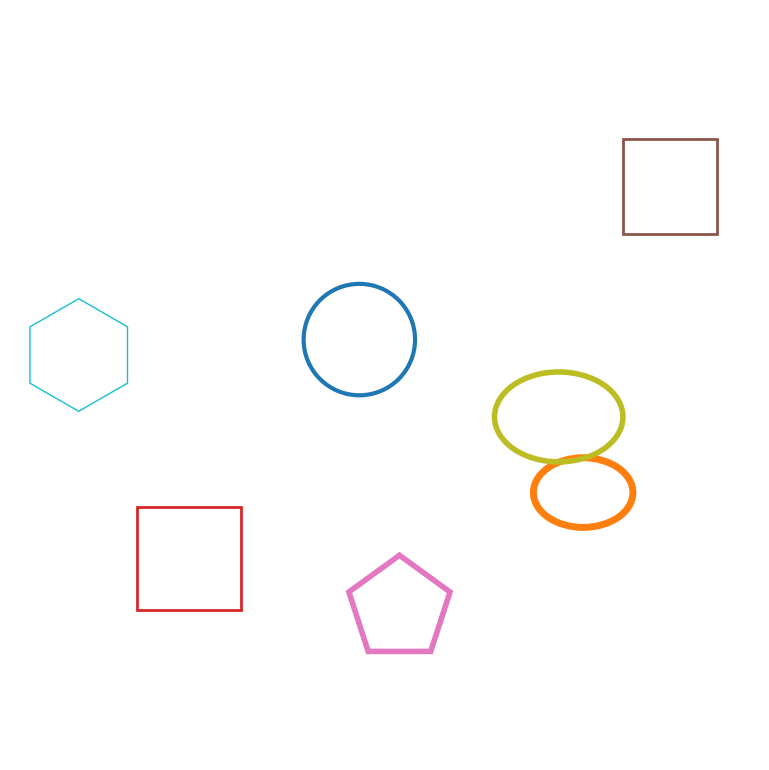[{"shape": "circle", "thickness": 1.5, "radius": 0.36, "center": [0.467, 0.559]}, {"shape": "oval", "thickness": 2.5, "radius": 0.32, "center": [0.757, 0.36]}, {"shape": "square", "thickness": 1, "radius": 0.34, "center": [0.246, 0.274]}, {"shape": "square", "thickness": 1, "radius": 0.31, "center": [0.87, 0.757]}, {"shape": "pentagon", "thickness": 2, "radius": 0.35, "center": [0.519, 0.21]}, {"shape": "oval", "thickness": 2, "radius": 0.42, "center": [0.726, 0.459]}, {"shape": "hexagon", "thickness": 0.5, "radius": 0.37, "center": [0.102, 0.539]}]